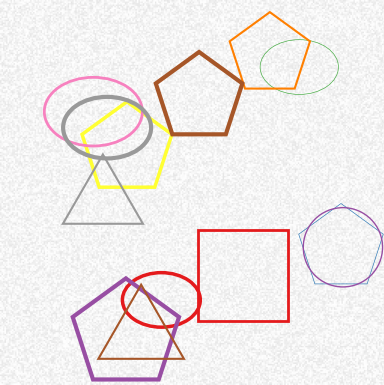[{"shape": "oval", "thickness": 2.5, "radius": 0.51, "center": [0.419, 0.221]}, {"shape": "square", "thickness": 2, "radius": 0.59, "center": [0.632, 0.285]}, {"shape": "pentagon", "thickness": 0.5, "radius": 0.58, "center": [0.886, 0.356]}, {"shape": "oval", "thickness": 0.5, "radius": 0.51, "center": [0.777, 0.826]}, {"shape": "circle", "thickness": 1, "radius": 0.51, "center": [0.891, 0.358]}, {"shape": "pentagon", "thickness": 3, "radius": 0.73, "center": [0.327, 0.132]}, {"shape": "pentagon", "thickness": 1.5, "radius": 0.55, "center": [0.701, 0.859]}, {"shape": "pentagon", "thickness": 2.5, "radius": 0.61, "center": [0.33, 0.613]}, {"shape": "triangle", "thickness": 1.5, "radius": 0.64, "center": [0.367, 0.132]}, {"shape": "pentagon", "thickness": 3, "radius": 0.59, "center": [0.517, 0.747]}, {"shape": "oval", "thickness": 2, "radius": 0.64, "center": [0.242, 0.71]}, {"shape": "oval", "thickness": 3, "radius": 0.57, "center": [0.278, 0.668]}, {"shape": "triangle", "thickness": 1.5, "radius": 0.6, "center": [0.267, 0.479]}]